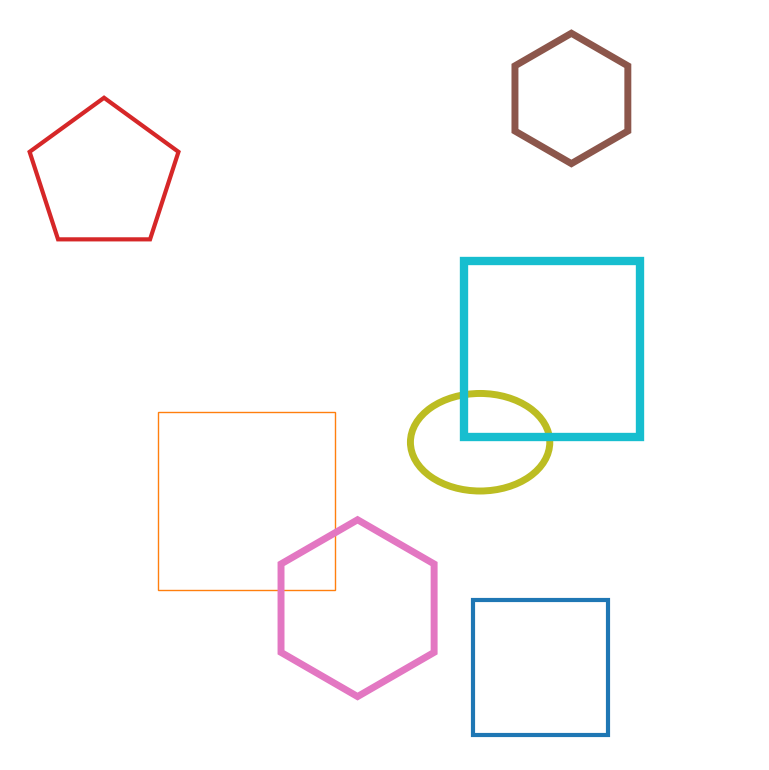[{"shape": "square", "thickness": 1.5, "radius": 0.44, "center": [0.702, 0.133]}, {"shape": "square", "thickness": 0.5, "radius": 0.58, "center": [0.321, 0.349]}, {"shape": "pentagon", "thickness": 1.5, "radius": 0.51, "center": [0.135, 0.771]}, {"shape": "hexagon", "thickness": 2.5, "radius": 0.42, "center": [0.742, 0.872]}, {"shape": "hexagon", "thickness": 2.5, "radius": 0.57, "center": [0.464, 0.21]}, {"shape": "oval", "thickness": 2.5, "radius": 0.45, "center": [0.624, 0.426]}, {"shape": "square", "thickness": 3, "radius": 0.57, "center": [0.717, 0.547]}]